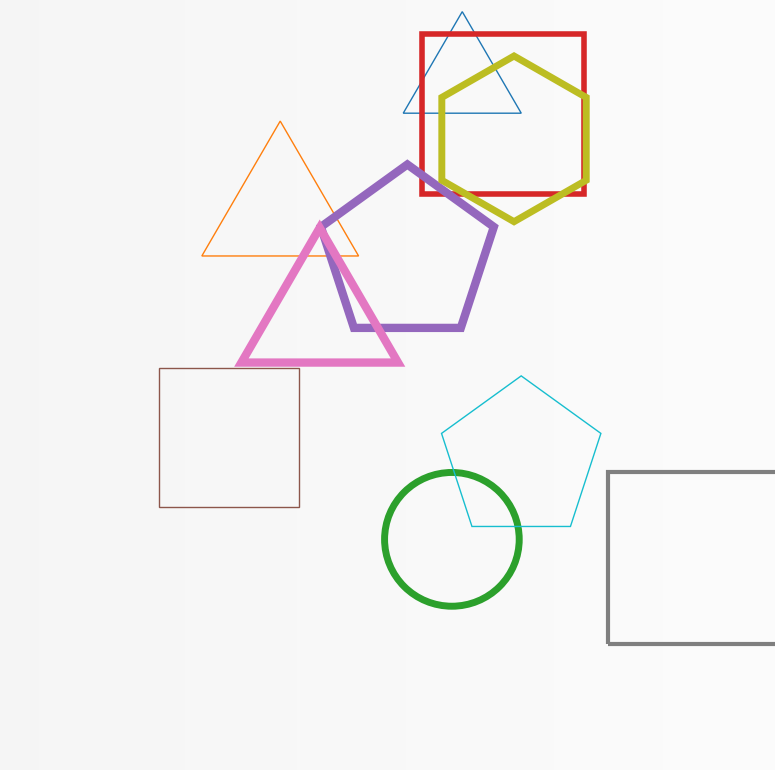[{"shape": "triangle", "thickness": 0.5, "radius": 0.44, "center": [0.596, 0.897]}, {"shape": "triangle", "thickness": 0.5, "radius": 0.58, "center": [0.362, 0.726]}, {"shape": "circle", "thickness": 2.5, "radius": 0.43, "center": [0.583, 0.3]}, {"shape": "square", "thickness": 2, "radius": 0.52, "center": [0.649, 0.852]}, {"shape": "pentagon", "thickness": 3, "radius": 0.59, "center": [0.526, 0.669]}, {"shape": "square", "thickness": 0.5, "radius": 0.45, "center": [0.296, 0.432]}, {"shape": "triangle", "thickness": 3, "radius": 0.58, "center": [0.413, 0.587]}, {"shape": "square", "thickness": 1.5, "radius": 0.56, "center": [0.897, 0.275]}, {"shape": "hexagon", "thickness": 2.5, "radius": 0.54, "center": [0.663, 0.82]}, {"shape": "pentagon", "thickness": 0.5, "radius": 0.54, "center": [0.673, 0.404]}]